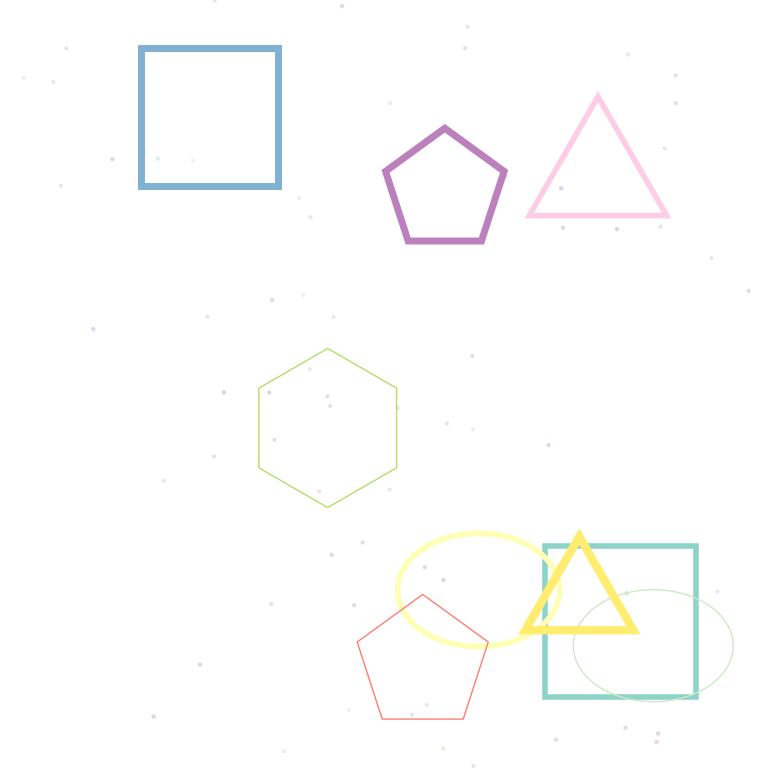[{"shape": "square", "thickness": 2, "radius": 0.49, "center": [0.806, 0.193]}, {"shape": "oval", "thickness": 2, "radius": 0.53, "center": [0.621, 0.234]}, {"shape": "pentagon", "thickness": 0.5, "radius": 0.45, "center": [0.549, 0.139]}, {"shape": "square", "thickness": 2.5, "radius": 0.45, "center": [0.272, 0.848]}, {"shape": "hexagon", "thickness": 0.5, "radius": 0.52, "center": [0.426, 0.444]}, {"shape": "triangle", "thickness": 2, "radius": 0.52, "center": [0.777, 0.772]}, {"shape": "pentagon", "thickness": 2.5, "radius": 0.4, "center": [0.578, 0.752]}, {"shape": "oval", "thickness": 0.5, "radius": 0.52, "center": [0.848, 0.161]}, {"shape": "triangle", "thickness": 3, "radius": 0.41, "center": [0.752, 0.222]}]